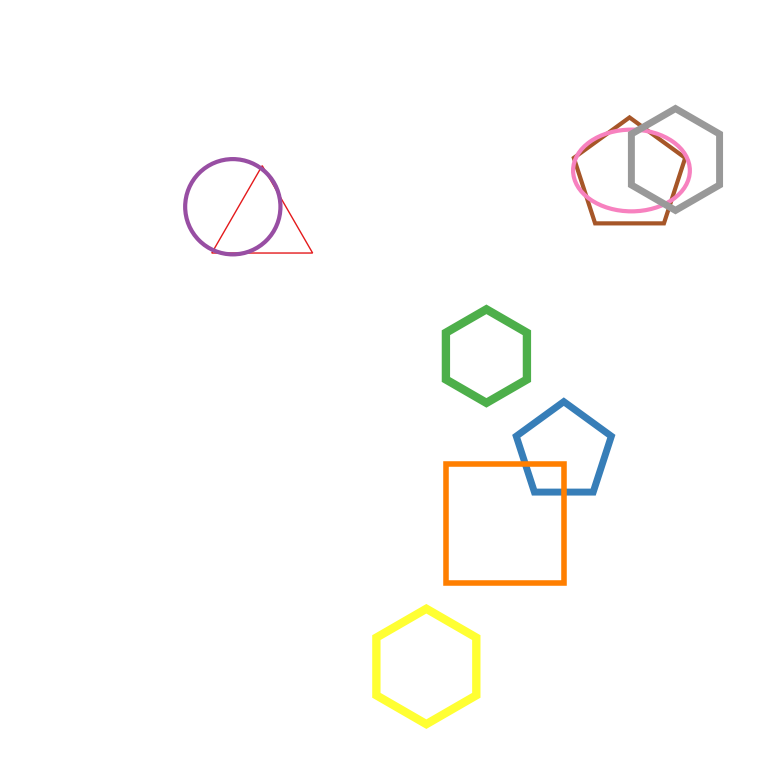[{"shape": "triangle", "thickness": 0.5, "radius": 0.38, "center": [0.341, 0.709]}, {"shape": "pentagon", "thickness": 2.5, "radius": 0.32, "center": [0.732, 0.413]}, {"shape": "hexagon", "thickness": 3, "radius": 0.3, "center": [0.632, 0.538]}, {"shape": "circle", "thickness": 1.5, "radius": 0.31, "center": [0.302, 0.732]}, {"shape": "square", "thickness": 2, "radius": 0.39, "center": [0.656, 0.321]}, {"shape": "hexagon", "thickness": 3, "radius": 0.37, "center": [0.554, 0.134]}, {"shape": "pentagon", "thickness": 1.5, "radius": 0.38, "center": [0.818, 0.771]}, {"shape": "oval", "thickness": 1.5, "radius": 0.38, "center": [0.82, 0.779]}, {"shape": "hexagon", "thickness": 2.5, "radius": 0.33, "center": [0.877, 0.793]}]